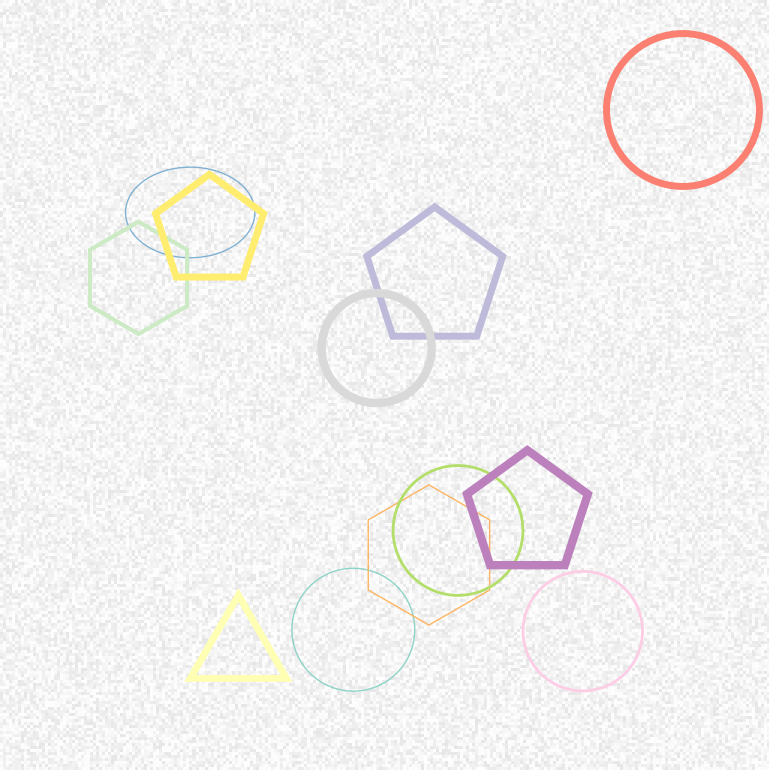[{"shape": "circle", "thickness": 0.5, "radius": 0.4, "center": [0.459, 0.182]}, {"shape": "triangle", "thickness": 2.5, "radius": 0.36, "center": [0.31, 0.155]}, {"shape": "pentagon", "thickness": 2.5, "radius": 0.46, "center": [0.565, 0.638]}, {"shape": "circle", "thickness": 2.5, "radius": 0.5, "center": [0.887, 0.857]}, {"shape": "oval", "thickness": 0.5, "radius": 0.42, "center": [0.247, 0.724]}, {"shape": "hexagon", "thickness": 0.5, "radius": 0.46, "center": [0.557, 0.279]}, {"shape": "circle", "thickness": 1, "radius": 0.42, "center": [0.595, 0.311]}, {"shape": "circle", "thickness": 1, "radius": 0.39, "center": [0.757, 0.18]}, {"shape": "circle", "thickness": 3, "radius": 0.36, "center": [0.489, 0.548]}, {"shape": "pentagon", "thickness": 3, "radius": 0.41, "center": [0.685, 0.333]}, {"shape": "hexagon", "thickness": 1.5, "radius": 0.36, "center": [0.18, 0.639]}, {"shape": "pentagon", "thickness": 2.5, "radius": 0.37, "center": [0.272, 0.7]}]